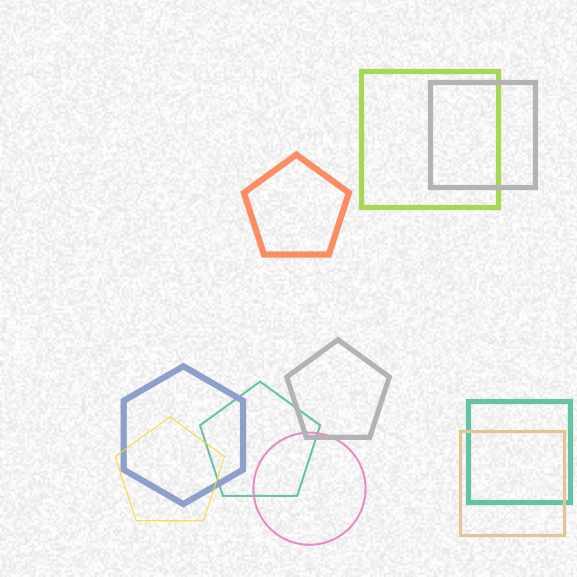[{"shape": "square", "thickness": 2.5, "radius": 0.44, "center": [0.899, 0.218]}, {"shape": "pentagon", "thickness": 1, "radius": 0.55, "center": [0.45, 0.229]}, {"shape": "pentagon", "thickness": 3, "radius": 0.48, "center": [0.513, 0.636]}, {"shape": "hexagon", "thickness": 3, "radius": 0.6, "center": [0.318, 0.246]}, {"shape": "circle", "thickness": 1, "radius": 0.49, "center": [0.536, 0.153]}, {"shape": "square", "thickness": 2.5, "radius": 0.59, "center": [0.744, 0.759]}, {"shape": "pentagon", "thickness": 0.5, "radius": 0.5, "center": [0.294, 0.178]}, {"shape": "square", "thickness": 1.5, "radius": 0.45, "center": [0.887, 0.163]}, {"shape": "square", "thickness": 2.5, "radius": 0.45, "center": [0.836, 0.766]}, {"shape": "pentagon", "thickness": 2.5, "radius": 0.47, "center": [0.585, 0.317]}]